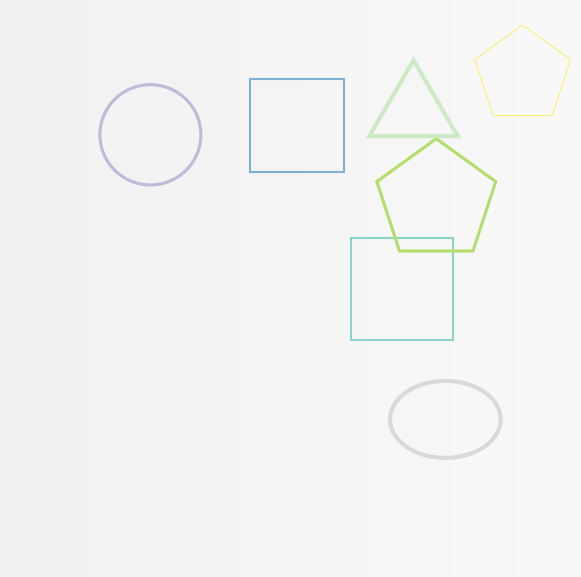[{"shape": "square", "thickness": 1, "radius": 0.44, "center": [0.691, 0.499]}, {"shape": "circle", "thickness": 1.5, "radius": 0.43, "center": [0.259, 0.766]}, {"shape": "square", "thickness": 1, "radius": 0.4, "center": [0.511, 0.782]}, {"shape": "pentagon", "thickness": 1.5, "radius": 0.54, "center": [0.751, 0.651]}, {"shape": "oval", "thickness": 2, "radius": 0.48, "center": [0.766, 0.273]}, {"shape": "triangle", "thickness": 2, "radius": 0.44, "center": [0.711, 0.807]}, {"shape": "pentagon", "thickness": 0.5, "radius": 0.43, "center": [0.899, 0.869]}]